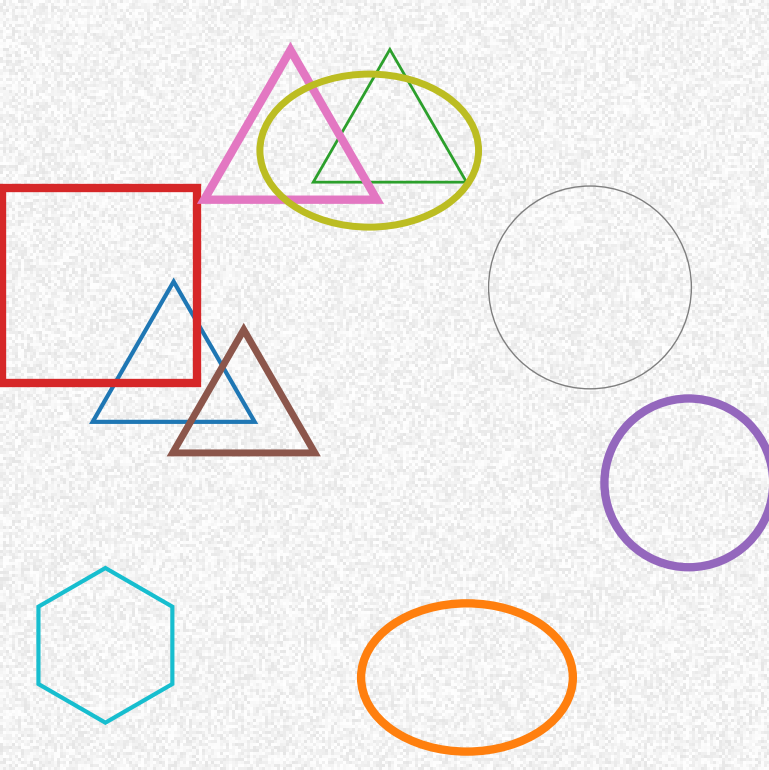[{"shape": "triangle", "thickness": 1.5, "radius": 0.61, "center": [0.226, 0.513]}, {"shape": "oval", "thickness": 3, "radius": 0.69, "center": [0.606, 0.12]}, {"shape": "triangle", "thickness": 1, "radius": 0.57, "center": [0.506, 0.821]}, {"shape": "square", "thickness": 3, "radius": 0.63, "center": [0.129, 0.63]}, {"shape": "circle", "thickness": 3, "radius": 0.55, "center": [0.895, 0.373]}, {"shape": "triangle", "thickness": 2.5, "radius": 0.53, "center": [0.317, 0.465]}, {"shape": "triangle", "thickness": 3, "radius": 0.65, "center": [0.377, 0.805]}, {"shape": "circle", "thickness": 0.5, "radius": 0.66, "center": [0.766, 0.627]}, {"shape": "oval", "thickness": 2.5, "radius": 0.71, "center": [0.48, 0.804]}, {"shape": "hexagon", "thickness": 1.5, "radius": 0.5, "center": [0.137, 0.162]}]